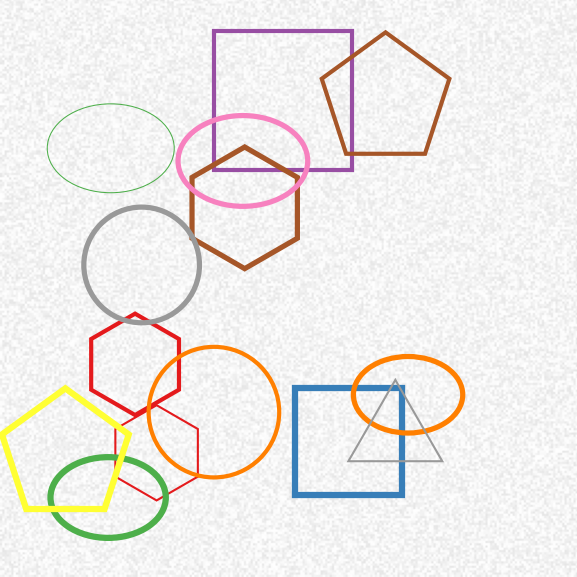[{"shape": "hexagon", "thickness": 2, "radius": 0.44, "center": [0.234, 0.368]}, {"shape": "hexagon", "thickness": 1, "radius": 0.41, "center": [0.271, 0.215]}, {"shape": "square", "thickness": 3, "radius": 0.46, "center": [0.604, 0.234]}, {"shape": "oval", "thickness": 3, "radius": 0.5, "center": [0.187, 0.138]}, {"shape": "oval", "thickness": 0.5, "radius": 0.55, "center": [0.192, 0.742]}, {"shape": "square", "thickness": 2, "radius": 0.6, "center": [0.49, 0.825]}, {"shape": "oval", "thickness": 2.5, "radius": 0.47, "center": [0.707, 0.316]}, {"shape": "circle", "thickness": 2, "radius": 0.57, "center": [0.37, 0.285]}, {"shape": "pentagon", "thickness": 3, "radius": 0.58, "center": [0.113, 0.211]}, {"shape": "hexagon", "thickness": 2.5, "radius": 0.53, "center": [0.424, 0.639]}, {"shape": "pentagon", "thickness": 2, "radius": 0.58, "center": [0.668, 0.827]}, {"shape": "oval", "thickness": 2.5, "radius": 0.56, "center": [0.421, 0.72]}, {"shape": "triangle", "thickness": 1, "radius": 0.47, "center": [0.685, 0.247]}, {"shape": "circle", "thickness": 2.5, "radius": 0.5, "center": [0.245, 0.54]}]